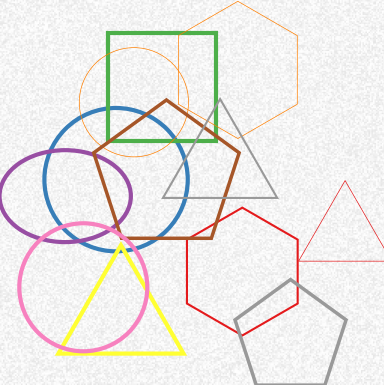[{"shape": "triangle", "thickness": 0.5, "radius": 0.7, "center": [0.896, 0.391]}, {"shape": "hexagon", "thickness": 1.5, "radius": 0.83, "center": [0.629, 0.295]}, {"shape": "circle", "thickness": 3, "radius": 0.93, "center": [0.301, 0.533]}, {"shape": "square", "thickness": 3, "radius": 0.7, "center": [0.42, 0.774]}, {"shape": "oval", "thickness": 3, "radius": 0.85, "center": [0.169, 0.491]}, {"shape": "circle", "thickness": 0.5, "radius": 0.71, "center": [0.348, 0.734]}, {"shape": "hexagon", "thickness": 0.5, "radius": 0.89, "center": [0.618, 0.818]}, {"shape": "triangle", "thickness": 3, "radius": 0.94, "center": [0.314, 0.175]}, {"shape": "pentagon", "thickness": 2.5, "radius": 0.99, "center": [0.432, 0.542]}, {"shape": "circle", "thickness": 3, "radius": 0.83, "center": [0.216, 0.254]}, {"shape": "pentagon", "thickness": 2.5, "radius": 0.76, "center": [0.755, 0.122]}, {"shape": "triangle", "thickness": 1.5, "radius": 0.86, "center": [0.572, 0.572]}]